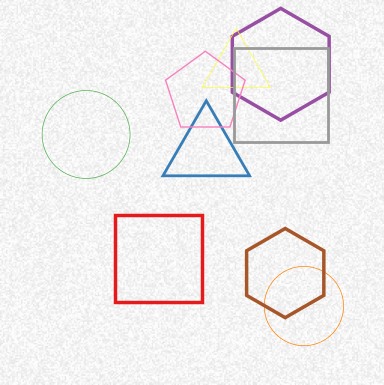[{"shape": "square", "thickness": 2.5, "radius": 0.56, "center": [0.411, 0.33]}, {"shape": "triangle", "thickness": 2, "radius": 0.65, "center": [0.536, 0.608]}, {"shape": "circle", "thickness": 0.5, "radius": 0.57, "center": [0.224, 0.651]}, {"shape": "hexagon", "thickness": 2.5, "radius": 0.73, "center": [0.729, 0.833]}, {"shape": "circle", "thickness": 0.5, "radius": 0.51, "center": [0.789, 0.205]}, {"shape": "triangle", "thickness": 0.5, "radius": 0.51, "center": [0.614, 0.824]}, {"shape": "hexagon", "thickness": 2.5, "radius": 0.58, "center": [0.741, 0.291]}, {"shape": "pentagon", "thickness": 1, "radius": 0.54, "center": [0.533, 0.758]}, {"shape": "square", "thickness": 2, "radius": 0.61, "center": [0.729, 0.753]}]